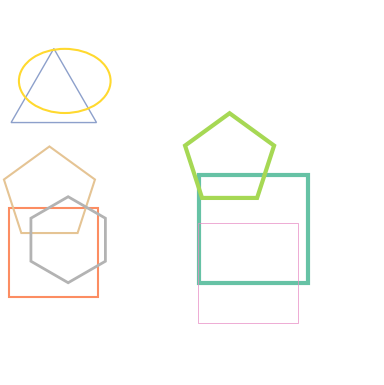[{"shape": "square", "thickness": 3, "radius": 0.71, "center": [0.659, 0.405]}, {"shape": "square", "thickness": 1.5, "radius": 0.58, "center": [0.139, 0.344]}, {"shape": "triangle", "thickness": 1, "radius": 0.64, "center": [0.14, 0.746]}, {"shape": "square", "thickness": 0.5, "radius": 0.65, "center": [0.644, 0.29]}, {"shape": "pentagon", "thickness": 3, "radius": 0.61, "center": [0.596, 0.584]}, {"shape": "oval", "thickness": 1.5, "radius": 0.6, "center": [0.168, 0.79]}, {"shape": "pentagon", "thickness": 1.5, "radius": 0.62, "center": [0.128, 0.495]}, {"shape": "hexagon", "thickness": 2, "radius": 0.56, "center": [0.177, 0.377]}]